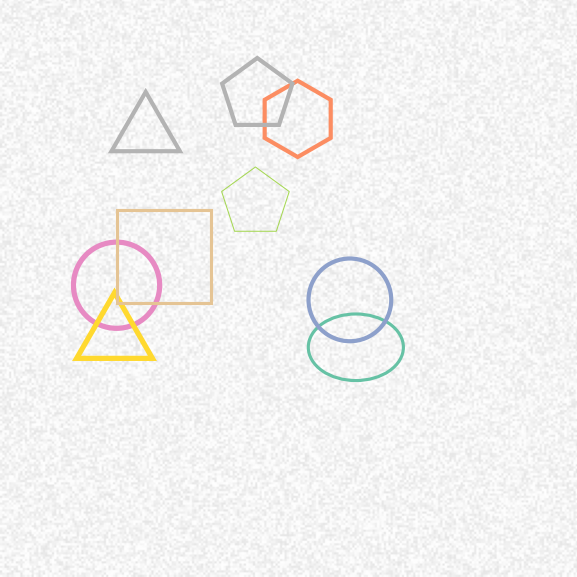[{"shape": "oval", "thickness": 1.5, "radius": 0.41, "center": [0.616, 0.398]}, {"shape": "hexagon", "thickness": 2, "radius": 0.33, "center": [0.515, 0.793]}, {"shape": "circle", "thickness": 2, "radius": 0.36, "center": [0.606, 0.48]}, {"shape": "circle", "thickness": 2.5, "radius": 0.37, "center": [0.202, 0.505]}, {"shape": "pentagon", "thickness": 0.5, "radius": 0.31, "center": [0.442, 0.648]}, {"shape": "triangle", "thickness": 2.5, "radius": 0.38, "center": [0.198, 0.416]}, {"shape": "square", "thickness": 1.5, "radius": 0.4, "center": [0.284, 0.555]}, {"shape": "pentagon", "thickness": 2, "radius": 0.32, "center": [0.446, 0.835]}, {"shape": "triangle", "thickness": 2, "radius": 0.34, "center": [0.252, 0.771]}]